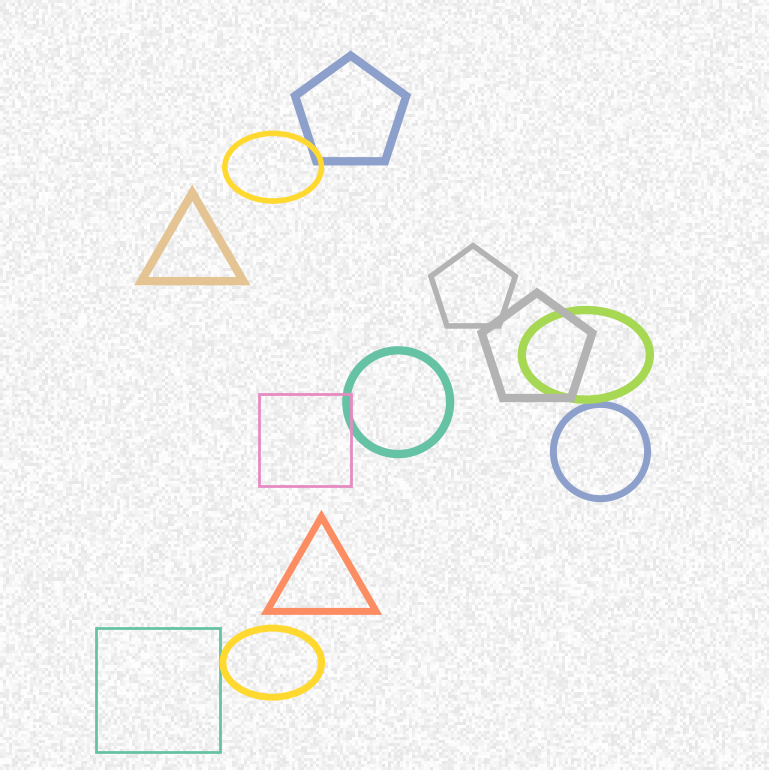[{"shape": "circle", "thickness": 3, "radius": 0.34, "center": [0.517, 0.478]}, {"shape": "square", "thickness": 1, "radius": 0.4, "center": [0.205, 0.103]}, {"shape": "triangle", "thickness": 2.5, "radius": 0.41, "center": [0.417, 0.247]}, {"shape": "pentagon", "thickness": 3, "radius": 0.38, "center": [0.455, 0.852]}, {"shape": "circle", "thickness": 2.5, "radius": 0.31, "center": [0.78, 0.414]}, {"shape": "square", "thickness": 1, "radius": 0.3, "center": [0.396, 0.429]}, {"shape": "oval", "thickness": 3, "radius": 0.42, "center": [0.761, 0.539]}, {"shape": "oval", "thickness": 2.5, "radius": 0.32, "center": [0.354, 0.139]}, {"shape": "oval", "thickness": 2, "radius": 0.31, "center": [0.355, 0.783]}, {"shape": "triangle", "thickness": 3, "radius": 0.38, "center": [0.25, 0.673]}, {"shape": "pentagon", "thickness": 3, "radius": 0.38, "center": [0.697, 0.544]}, {"shape": "pentagon", "thickness": 2, "radius": 0.29, "center": [0.614, 0.623]}]